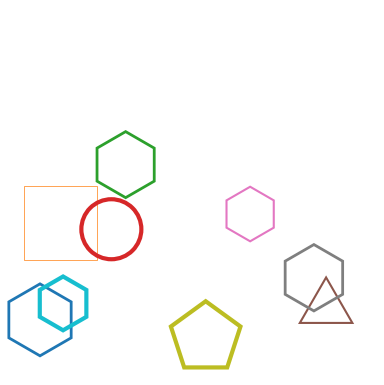[{"shape": "hexagon", "thickness": 2, "radius": 0.47, "center": [0.104, 0.169]}, {"shape": "square", "thickness": 0.5, "radius": 0.48, "center": [0.157, 0.421]}, {"shape": "hexagon", "thickness": 2, "radius": 0.43, "center": [0.326, 0.572]}, {"shape": "circle", "thickness": 3, "radius": 0.39, "center": [0.289, 0.405]}, {"shape": "triangle", "thickness": 1.5, "radius": 0.39, "center": [0.847, 0.201]}, {"shape": "hexagon", "thickness": 1.5, "radius": 0.35, "center": [0.65, 0.444]}, {"shape": "hexagon", "thickness": 2, "radius": 0.43, "center": [0.815, 0.279]}, {"shape": "pentagon", "thickness": 3, "radius": 0.48, "center": [0.534, 0.123]}, {"shape": "hexagon", "thickness": 3, "radius": 0.35, "center": [0.164, 0.212]}]